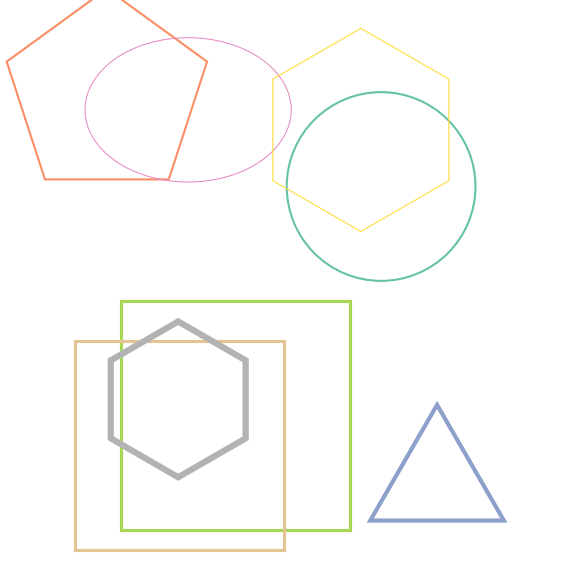[{"shape": "circle", "thickness": 1, "radius": 0.82, "center": [0.66, 0.676]}, {"shape": "pentagon", "thickness": 1, "radius": 0.91, "center": [0.185, 0.836]}, {"shape": "triangle", "thickness": 2, "radius": 0.67, "center": [0.757, 0.165]}, {"shape": "oval", "thickness": 0.5, "radius": 0.89, "center": [0.326, 0.809]}, {"shape": "square", "thickness": 1.5, "radius": 0.99, "center": [0.407, 0.28]}, {"shape": "hexagon", "thickness": 0.5, "radius": 0.88, "center": [0.625, 0.774]}, {"shape": "square", "thickness": 1.5, "radius": 0.9, "center": [0.311, 0.227]}, {"shape": "hexagon", "thickness": 3, "radius": 0.67, "center": [0.309, 0.308]}]